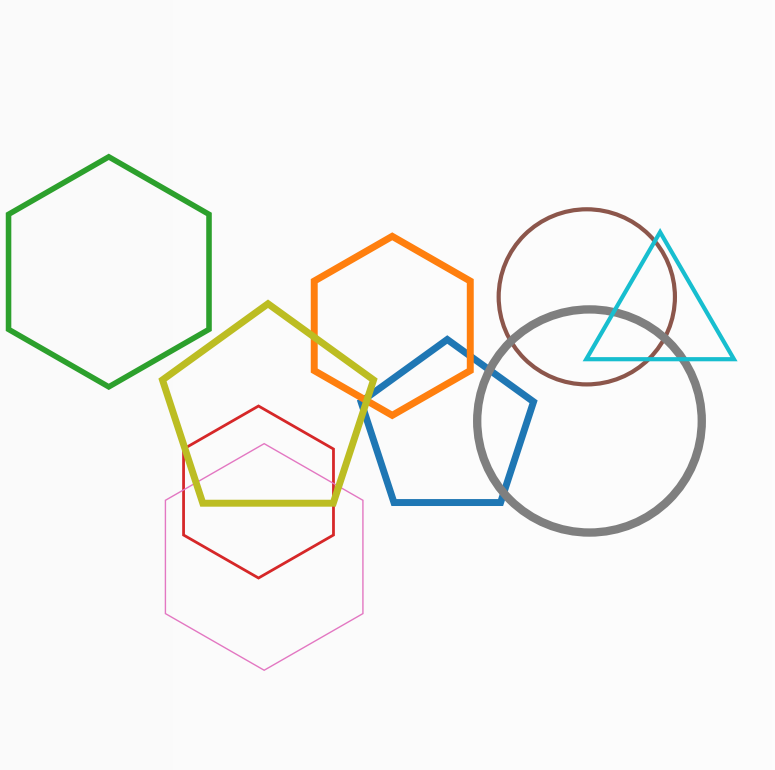[{"shape": "pentagon", "thickness": 2.5, "radius": 0.59, "center": [0.577, 0.442]}, {"shape": "hexagon", "thickness": 2.5, "radius": 0.58, "center": [0.506, 0.577]}, {"shape": "hexagon", "thickness": 2, "radius": 0.75, "center": [0.14, 0.647]}, {"shape": "hexagon", "thickness": 1, "radius": 0.56, "center": [0.334, 0.361]}, {"shape": "circle", "thickness": 1.5, "radius": 0.57, "center": [0.757, 0.614]}, {"shape": "hexagon", "thickness": 0.5, "radius": 0.74, "center": [0.341, 0.277]}, {"shape": "circle", "thickness": 3, "radius": 0.72, "center": [0.761, 0.453]}, {"shape": "pentagon", "thickness": 2.5, "radius": 0.72, "center": [0.346, 0.462]}, {"shape": "triangle", "thickness": 1.5, "radius": 0.55, "center": [0.852, 0.589]}]